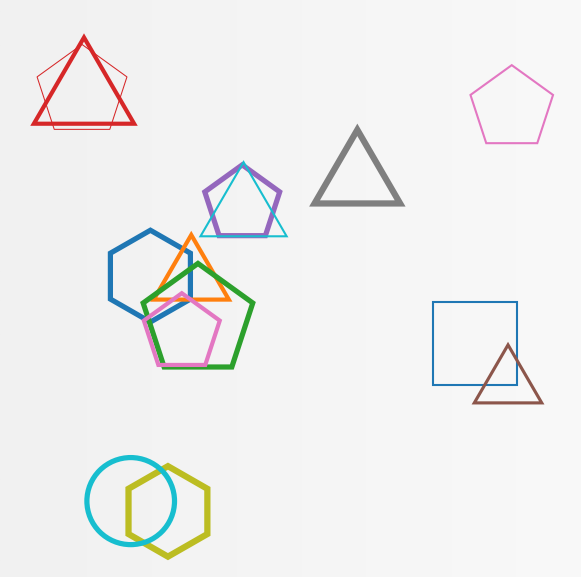[{"shape": "square", "thickness": 1, "radius": 0.36, "center": [0.817, 0.405]}, {"shape": "hexagon", "thickness": 2.5, "radius": 0.4, "center": [0.259, 0.521]}, {"shape": "triangle", "thickness": 2, "radius": 0.37, "center": [0.329, 0.518]}, {"shape": "pentagon", "thickness": 2.5, "radius": 0.5, "center": [0.341, 0.444]}, {"shape": "pentagon", "thickness": 0.5, "radius": 0.41, "center": [0.141, 0.841]}, {"shape": "triangle", "thickness": 2, "radius": 0.5, "center": [0.145, 0.835]}, {"shape": "pentagon", "thickness": 2.5, "radius": 0.34, "center": [0.417, 0.646]}, {"shape": "triangle", "thickness": 1.5, "radius": 0.33, "center": [0.874, 0.335]}, {"shape": "pentagon", "thickness": 1, "radius": 0.37, "center": [0.88, 0.812]}, {"shape": "pentagon", "thickness": 2, "radius": 0.34, "center": [0.313, 0.423]}, {"shape": "triangle", "thickness": 3, "radius": 0.43, "center": [0.615, 0.689]}, {"shape": "hexagon", "thickness": 3, "radius": 0.39, "center": [0.289, 0.114]}, {"shape": "circle", "thickness": 2.5, "radius": 0.38, "center": [0.225, 0.131]}, {"shape": "triangle", "thickness": 1, "radius": 0.43, "center": [0.419, 0.633]}]